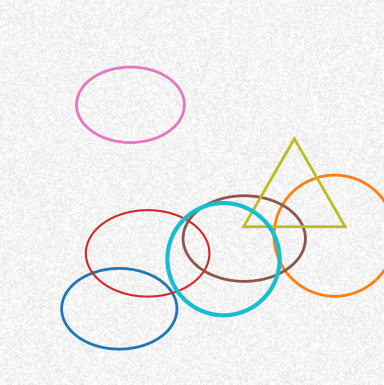[{"shape": "oval", "thickness": 2, "radius": 0.75, "center": [0.31, 0.198]}, {"shape": "circle", "thickness": 2, "radius": 0.79, "center": [0.869, 0.388]}, {"shape": "oval", "thickness": 1.5, "radius": 0.8, "center": [0.383, 0.342]}, {"shape": "oval", "thickness": 2, "radius": 0.79, "center": [0.634, 0.38]}, {"shape": "oval", "thickness": 2, "radius": 0.7, "center": [0.339, 0.728]}, {"shape": "triangle", "thickness": 2, "radius": 0.76, "center": [0.765, 0.487]}, {"shape": "circle", "thickness": 3, "radius": 0.73, "center": [0.581, 0.327]}]